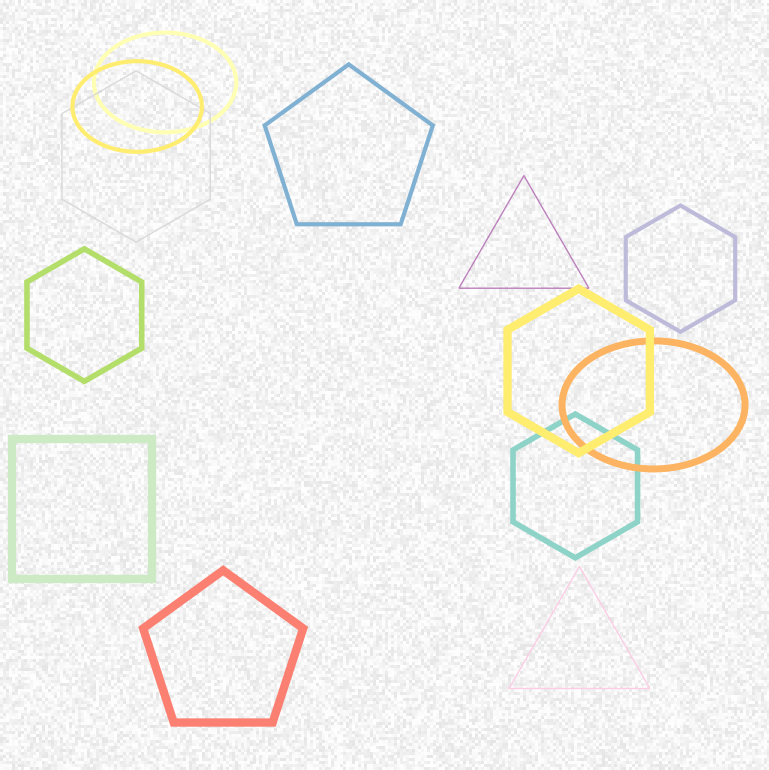[{"shape": "hexagon", "thickness": 2, "radius": 0.47, "center": [0.747, 0.369]}, {"shape": "oval", "thickness": 1.5, "radius": 0.46, "center": [0.214, 0.893]}, {"shape": "hexagon", "thickness": 1.5, "radius": 0.41, "center": [0.884, 0.651]}, {"shape": "pentagon", "thickness": 3, "radius": 0.55, "center": [0.29, 0.15]}, {"shape": "pentagon", "thickness": 1.5, "radius": 0.57, "center": [0.453, 0.802]}, {"shape": "oval", "thickness": 2.5, "radius": 0.59, "center": [0.849, 0.474]}, {"shape": "hexagon", "thickness": 2, "radius": 0.43, "center": [0.11, 0.591]}, {"shape": "triangle", "thickness": 0.5, "radius": 0.53, "center": [0.753, 0.159]}, {"shape": "hexagon", "thickness": 0.5, "radius": 0.56, "center": [0.177, 0.797]}, {"shape": "triangle", "thickness": 0.5, "radius": 0.49, "center": [0.68, 0.674]}, {"shape": "square", "thickness": 3, "radius": 0.45, "center": [0.107, 0.339]}, {"shape": "hexagon", "thickness": 3, "radius": 0.53, "center": [0.752, 0.518]}, {"shape": "oval", "thickness": 1.5, "radius": 0.42, "center": [0.178, 0.862]}]